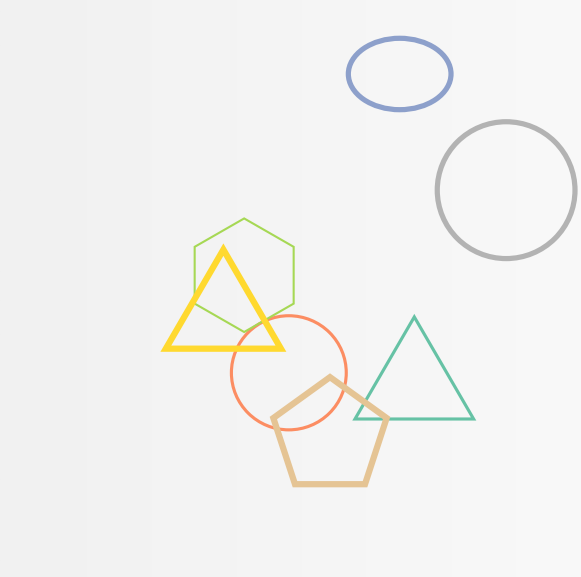[{"shape": "triangle", "thickness": 1.5, "radius": 0.59, "center": [0.713, 0.332]}, {"shape": "circle", "thickness": 1.5, "radius": 0.49, "center": [0.497, 0.354]}, {"shape": "oval", "thickness": 2.5, "radius": 0.44, "center": [0.688, 0.871]}, {"shape": "hexagon", "thickness": 1, "radius": 0.49, "center": [0.42, 0.523]}, {"shape": "triangle", "thickness": 3, "radius": 0.57, "center": [0.384, 0.453]}, {"shape": "pentagon", "thickness": 3, "radius": 0.51, "center": [0.568, 0.244]}, {"shape": "circle", "thickness": 2.5, "radius": 0.59, "center": [0.871, 0.67]}]